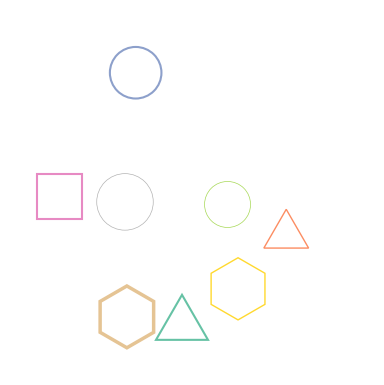[{"shape": "triangle", "thickness": 1.5, "radius": 0.39, "center": [0.473, 0.156]}, {"shape": "triangle", "thickness": 1, "radius": 0.34, "center": [0.743, 0.389]}, {"shape": "circle", "thickness": 1.5, "radius": 0.33, "center": [0.352, 0.811]}, {"shape": "square", "thickness": 1.5, "radius": 0.29, "center": [0.155, 0.489]}, {"shape": "circle", "thickness": 0.5, "radius": 0.3, "center": [0.591, 0.469]}, {"shape": "hexagon", "thickness": 1, "radius": 0.4, "center": [0.618, 0.25]}, {"shape": "hexagon", "thickness": 2.5, "radius": 0.4, "center": [0.33, 0.177]}, {"shape": "circle", "thickness": 0.5, "radius": 0.37, "center": [0.325, 0.476]}]